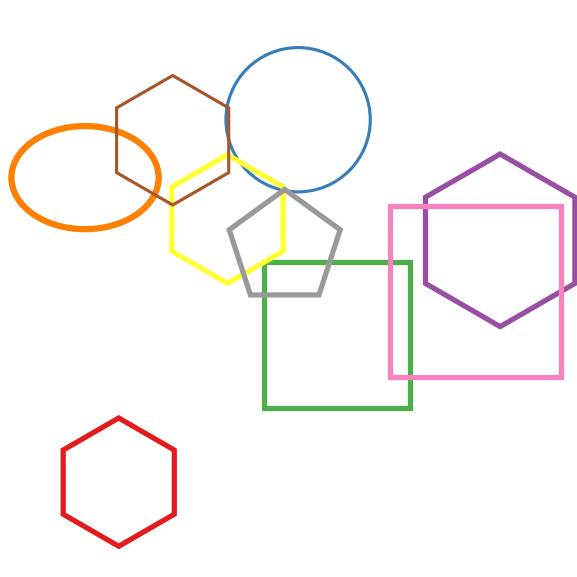[{"shape": "hexagon", "thickness": 2.5, "radius": 0.56, "center": [0.206, 0.164]}, {"shape": "circle", "thickness": 1.5, "radius": 0.62, "center": [0.516, 0.792]}, {"shape": "square", "thickness": 2.5, "radius": 0.63, "center": [0.583, 0.418]}, {"shape": "hexagon", "thickness": 2.5, "radius": 0.75, "center": [0.866, 0.583]}, {"shape": "oval", "thickness": 3, "radius": 0.64, "center": [0.147, 0.692]}, {"shape": "hexagon", "thickness": 2.5, "radius": 0.56, "center": [0.394, 0.62]}, {"shape": "hexagon", "thickness": 1.5, "radius": 0.56, "center": [0.299, 0.756]}, {"shape": "square", "thickness": 2.5, "radius": 0.74, "center": [0.824, 0.494]}, {"shape": "pentagon", "thickness": 2.5, "radius": 0.5, "center": [0.493, 0.57]}]